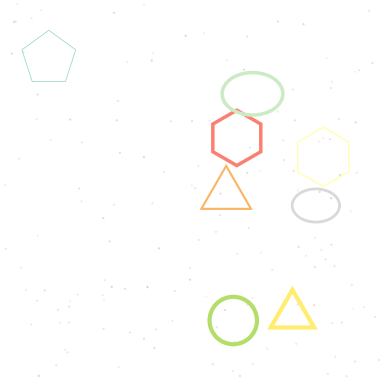[{"shape": "pentagon", "thickness": 0.5, "radius": 0.37, "center": [0.127, 0.848]}, {"shape": "hexagon", "thickness": 1, "radius": 0.38, "center": [0.84, 0.592]}, {"shape": "hexagon", "thickness": 2.5, "radius": 0.36, "center": [0.615, 0.642]}, {"shape": "triangle", "thickness": 1.5, "radius": 0.37, "center": [0.587, 0.495]}, {"shape": "circle", "thickness": 3, "radius": 0.31, "center": [0.606, 0.168]}, {"shape": "oval", "thickness": 2, "radius": 0.31, "center": [0.82, 0.466]}, {"shape": "oval", "thickness": 2.5, "radius": 0.39, "center": [0.656, 0.756]}, {"shape": "triangle", "thickness": 3, "radius": 0.33, "center": [0.76, 0.182]}]